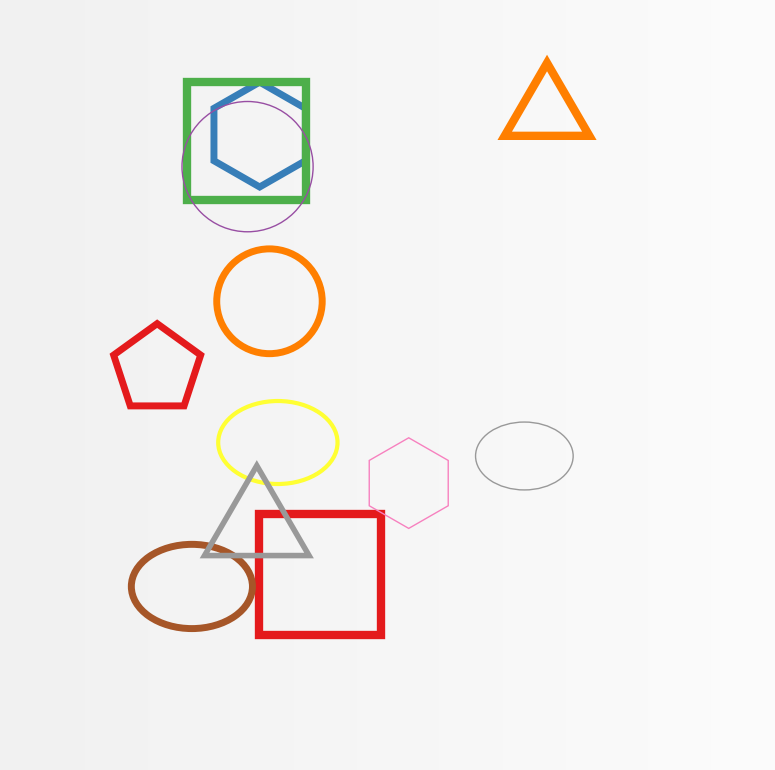[{"shape": "square", "thickness": 3, "radius": 0.39, "center": [0.413, 0.254]}, {"shape": "pentagon", "thickness": 2.5, "radius": 0.3, "center": [0.203, 0.521]}, {"shape": "hexagon", "thickness": 2.5, "radius": 0.34, "center": [0.335, 0.825]}, {"shape": "square", "thickness": 3, "radius": 0.38, "center": [0.318, 0.817]}, {"shape": "circle", "thickness": 0.5, "radius": 0.42, "center": [0.319, 0.784]}, {"shape": "circle", "thickness": 2.5, "radius": 0.34, "center": [0.348, 0.609]}, {"shape": "triangle", "thickness": 3, "radius": 0.32, "center": [0.706, 0.855]}, {"shape": "oval", "thickness": 1.5, "radius": 0.38, "center": [0.359, 0.425]}, {"shape": "oval", "thickness": 2.5, "radius": 0.39, "center": [0.248, 0.238]}, {"shape": "hexagon", "thickness": 0.5, "radius": 0.29, "center": [0.527, 0.373]}, {"shape": "oval", "thickness": 0.5, "radius": 0.31, "center": [0.677, 0.408]}, {"shape": "triangle", "thickness": 2, "radius": 0.39, "center": [0.331, 0.317]}]